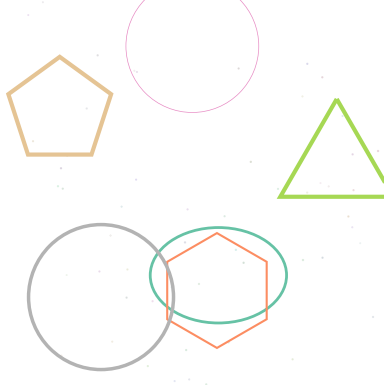[{"shape": "oval", "thickness": 2, "radius": 0.89, "center": [0.567, 0.285]}, {"shape": "hexagon", "thickness": 1.5, "radius": 0.75, "center": [0.564, 0.245]}, {"shape": "circle", "thickness": 0.5, "radius": 0.86, "center": [0.5, 0.88]}, {"shape": "triangle", "thickness": 3, "radius": 0.85, "center": [0.875, 0.574]}, {"shape": "pentagon", "thickness": 3, "radius": 0.7, "center": [0.155, 0.712]}, {"shape": "circle", "thickness": 2.5, "radius": 0.94, "center": [0.262, 0.228]}]